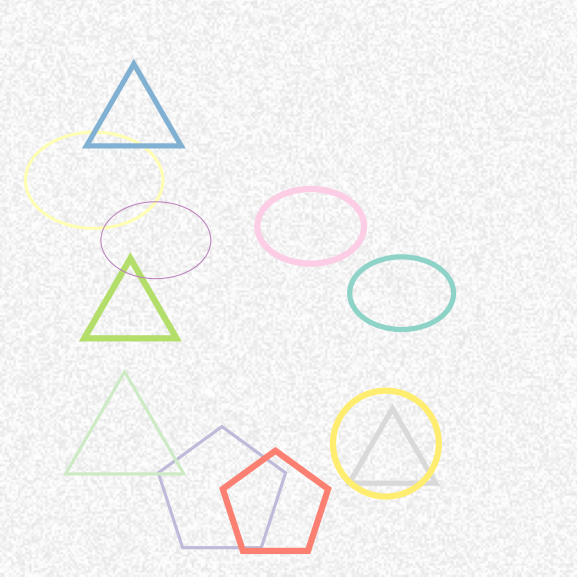[{"shape": "oval", "thickness": 2.5, "radius": 0.45, "center": [0.695, 0.491]}, {"shape": "oval", "thickness": 1.5, "radius": 0.6, "center": [0.163, 0.687]}, {"shape": "pentagon", "thickness": 1.5, "radius": 0.58, "center": [0.384, 0.145]}, {"shape": "pentagon", "thickness": 3, "radius": 0.48, "center": [0.477, 0.123]}, {"shape": "triangle", "thickness": 2.5, "radius": 0.47, "center": [0.232, 0.794]}, {"shape": "triangle", "thickness": 3, "radius": 0.46, "center": [0.226, 0.459]}, {"shape": "oval", "thickness": 3, "radius": 0.46, "center": [0.538, 0.607]}, {"shape": "triangle", "thickness": 2.5, "radius": 0.43, "center": [0.68, 0.206]}, {"shape": "oval", "thickness": 0.5, "radius": 0.48, "center": [0.27, 0.583]}, {"shape": "triangle", "thickness": 1.5, "radius": 0.59, "center": [0.216, 0.238]}, {"shape": "circle", "thickness": 3, "radius": 0.46, "center": [0.668, 0.231]}]